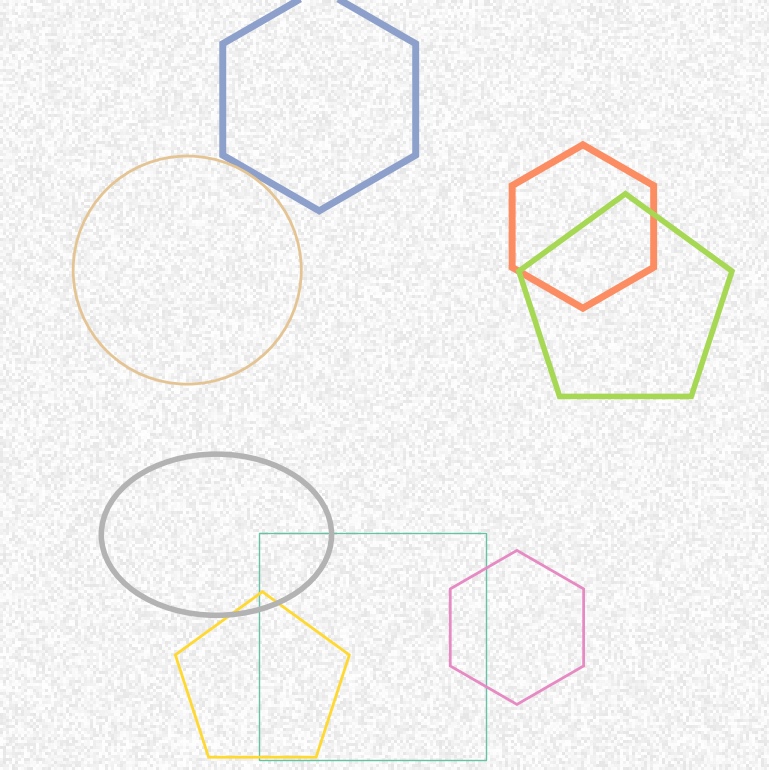[{"shape": "square", "thickness": 0.5, "radius": 0.74, "center": [0.484, 0.16]}, {"shape": "hexagon", "thickness": 2.5, "radius": 0.53, "center": [0.757, 0.706]}, {"shape": "hexagon", "thickness": 2.5, "radius": 0.72, "center": [0.415, 0.871]}, {"shape": "hexagon", "thickness": 1, "radius": 0.5, "center": [0.671, 0.185]}, {"shape": "pentagon", "thickness": 2, "radius": 0.73, "center": [0.812, 0.603]}, {"shape": "pentagon", "thickness": 1, "radius": 0.59, "center": [0.341, 0.113]}, {"shape": "circle", "thickness": 1, "radius": 0.74, "center": [0.243, 0.649]}, {"shape": "oval", "thickness": 2, "radius": 0.75, "center": [0.281, 0.306]}]